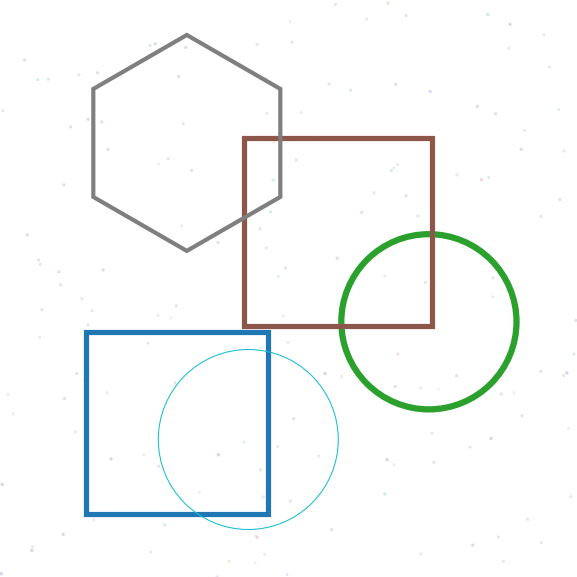[{"shape": "square", "thickness": 2.5, "radius": 0.79, "center": [0.306, 0.267]}, {"shape": "circle", "thickness": 3, "radius": 0.76, "center": [0.743, 0.442]}, {"shape": "square", "thickness": 2.5, "radius": 0.81, "center": [0.585, 0.598]}, {"shape": "hexagon", "thickness": 2, "radius": 0.93, "center": [0.323, 0.752]}, {"shape": "circle", "thickness": 0.5, "radius": 0.78, "center": [0.43, 0.238]}]